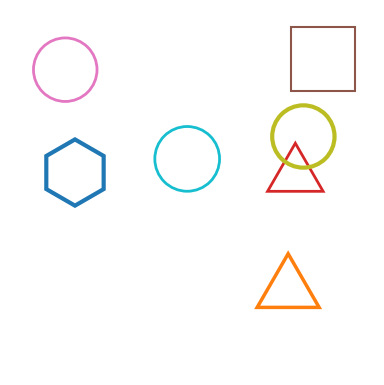[{"shape": "hexagon", "thickness": 3, "radius": 0.43, "center": [0.195, 0.552]}, {"shape": "triangle", "thickness": 2.5, "radius": 0.46, "center": [0.748, 0.248]}, {"shape": "triangle", "thickness": 2, "radius": 0.42, "center": [0.767, 0.545]}, {"shape": "square", "thickness": 1.5, "radius": 0.42, "center": [0.838, 0.847]}, {"shape": "circle", "thickness": 2, "radius": 0.41, "center": [0.169, 0.819]}, {"shape": "circle", "thickness": 3, "radius": 0.4, "center": [0.788, 0.645]}, {"shape": "circle", "thickness": 2, "radius": 0.42, "center": [0.486, 0.587]}]